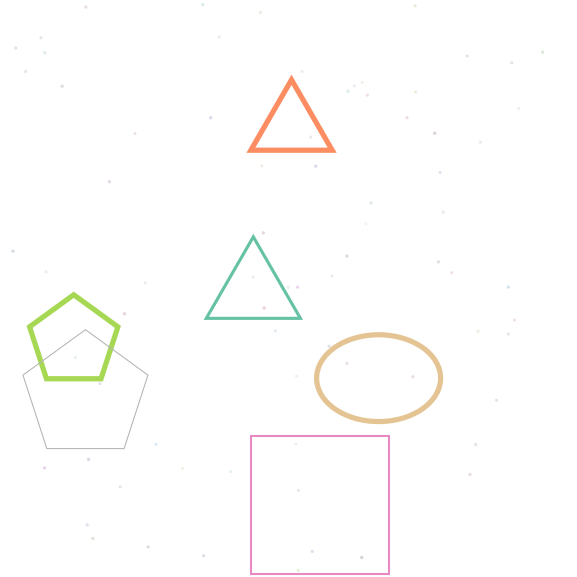[{"shape": "triangle", "thickness": 1.5, "radius": 0.47, "center": [0.439, 0.495]}, {"shape": "triangle", "thickness": 2.5, "radius": 0.41, "center": [0.505, 0.78]}, {"shape": "square", "thickness": 1, "radius": 0.59, "center": [0.554, 0.125]}, {"shape": "pentagon", "thickness": 2.5, "radius": 0.4, "center": [0.128, 0.408]}, {"shape": "oval", "thickness": 2.5, "radius": 0.54, "center": [0.656, 0.344]}, {"shape": "pentagon", "thickness": 0.5, "radius": 0.57, "center": [0.148, 0.314]}]